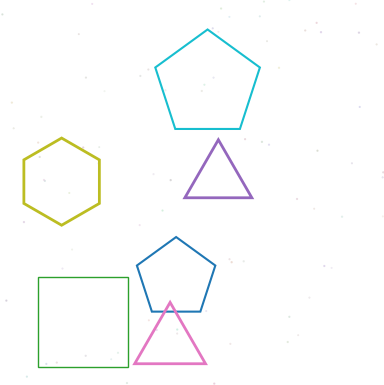[{"shape": "pentagon", "thickness": 1.5, "radius": 0.54, "center": [0.457, 0.277]}, {"shape": "square", "thickness": 1, "radius": 0.58, "center": [0.216, 0.164]}, {"shape": "triangle", "thickness": 2, "radius": 0.5, "center": [0.567, 0.537]}, {"shape": "triangle", "thickness": 2, "radius": 0.53, "center": [0.442, 0.108]}, {"shape": "hexagon", "thickness": 2, "radius": 0.57, "center": [0.16, 0.528]}, {"shape": "pentagon", "thickness": 1.5, "radius": 0.71, "center": [0.539, 0.781]}]